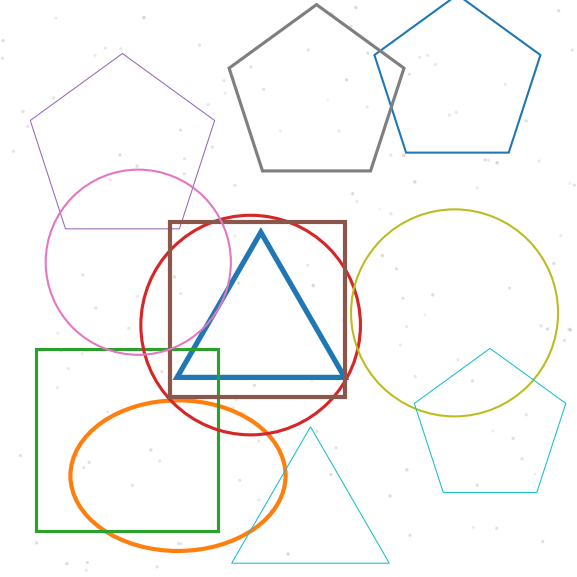[{"shape": "pentagon", "thickness": 1, "radius": 0.76, "center": [0.792, 0.857]}, {"shape": "triangle", "thickness": 2.5, "radius": 0.84, "center": [0.452, 0.429]}, {"shape": "oval", "thickness": 2, "radius": 0.93, "center": [0.308, 0.175]}, {"shape": "square", "thickness": 1.5, "radius": 0.79, "center": [0.22, 0.238]}, {"shape": "circle", "thickness": 1.5, "radius": 0.95, "center": [0.434, 0.436]}, {"shape": "pentagon", "thickness": 0.5, "radius": 0.84, "center": [0.212, 0.739]}, {"shape": "square", "thickness": 2, "radius": 0.76, "center": [0.446, 0.463]}, {"shape": "circle", "thickness": 1, "radius": 0.8, "center": [0.239, 0.545]}, {"shape": "pentagon", "thickness": 1.5, "radius": 0.8, "center": [0.548, 0.832]}, {"shape": "circle", "thickness": 1, "radius": 0.9, "center": [0.787, 0.457]}, {"shape": "triangle", "thickness": 0.5, "radius": 0.79, "center": [0.538, 0.103]}, {"shape": "pentagon", "thickness": 0.5, "radius": 0.69, "center": [0.849, 0.258]}]